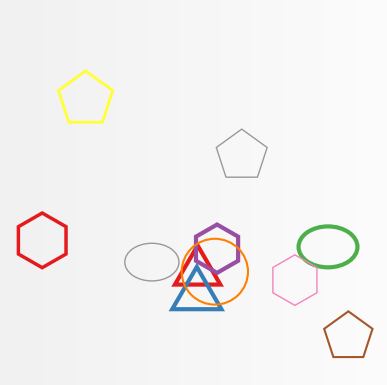[{"shape": "triangle", "thickness": 3, "radius": 0.34, "center": [0.51, 0.295]}, {"shape": "hexagon", "thickness": 2.5, "radius": 0.35, "center": [0.109, 0.376]}, {"shape": "triangle", "thickness": 3, "radius": 0.37, "center": [0.508, 0.233]}, {"shape": "oval", "thickness": 3, "radius": 0.38, "center": [0.846, 0.359]}, {"shape": "hexagon", "thickness": 3, "radius": 0.31, "center": [0.56, 0.354]}, {"shape": "circle", "thickness": 1.5, "radius": 0.43, "center": [0.554, 0.294]}, {"shape": "pentagon", "thickness": 2, "radius": 0.37, "center": [0.221, 0.742]}, {"shape": "pentagon", "thickness": 1.5, "radius": 0.33, "center": [0.899, 0.126]}, {"shape": "hexagon", "thickness": 1, "radius": 0.33, "center": [0.761, 0.272]}, {"shape": "oval", "thickness": 1, "radius": 0.35, "center": [0.392, 0.319]}, {"shape": "pentagon", "thickness": 1, "radius": 0.35, "center": [0.624, 0.596]}]